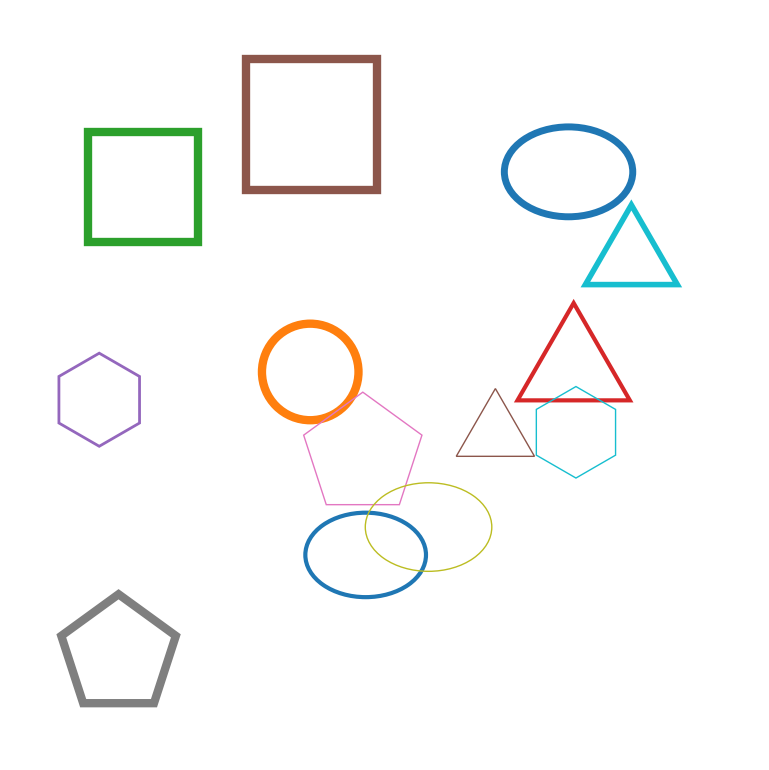[{"shape": "oval", "thickness": 1.5, "radius": 0.39, "center": [0.475, 0.279]}, {"shape": "oval", "thickness": 2.5, "radius": 0.42, "center": [0.738, 0.777]}, {"shape": "circle", "thickness": 3, "radius": 0.31, "center": [0.403, 0.517]}, {"shape": "square", "thickness": 3, "radius": 0.36, "center": [0.185, 0.757]}, {"shape": "triangle", "thickness": 1.5, "radius": 0.42, "center": [0.745, 0.522]}, {"shape": "hexagon", "thickness": 1, "radius": 0.3, "center": [0.129, 0.481]}, {"shape": "square", "thickness": 3, "radius": 0.42, "center": [0.404, 0.838]}, {"shape": "triangle", "thickness": 0.5, "radius": 0.29, "center": [0.643, 0.437]}, {"shape": "pentagon", "thickness": 0.5, "radius": 0.4, "center": [0.471, 0.41]}, {"shape": "pentagon", "thickness": 3, "radius": 0.39, "center": [0.154, 0.15]}, {"shape": "oval", "thickness": 0.5, "radius": 0.41, "center": [0.557, 0.316]}, {"shape": "hexagon", "thickness": 0.5, "radius": 0.3, "center": [0.748, 0.439]}, {"shape": "triangle", "thickness": 2, "radius": 0.34, "center": [0.82, 0.665]}]